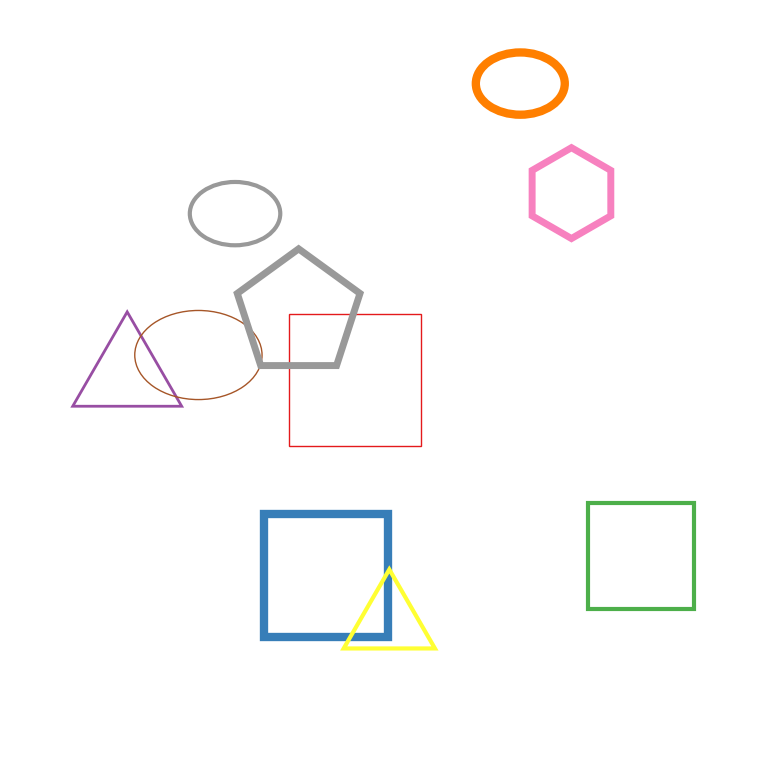[{"shape": "square", "thickness": 0.5, "radius": 0.43, "center": [0.461, 0.506]}, {"shape": "square", "thickness": 3, "radius": 0.4, "center": [0.423, 0.253]}, {"shape": "square", "thickness": 1.5, "radius": 0.34, "center": [0.833, 0.278]}, {"shape": "triangle", "thickness": 1, "radius": 0.41, "center": [0.165, 0.513]}, {"shape": "oval", "thickness": 3, "radius": 0.29, "center": [0.676, 0.891]}, {"shape": "triangle", "thickness": 1.5, "radius": 0.34, "center": [0.506, 0.192]}, {"shape": "oval", "thickness": 0.5, "radius": 0.41, "center": [0.258, 0.539]}, {"shape": "hexagon", "thickness": 2.5, "radius": 0.29, "center": [0.742, 0.749]}, {"shape": "oval", "thickness": 1.5, "radius": 0.29, "center": [0.305, 0.723]}, {"shape": "pentagon", "thickness": 2.5, "radius": 0.42, "center": [0.388, 0.593]}]